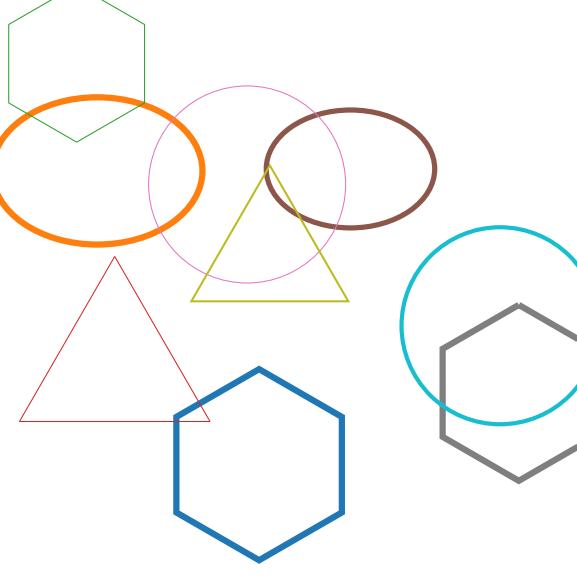[{"shape": "hexagon", "thickness": 3, "radius": 0.83, "center": [0.449, 0.194]}, {"shape": "oval", "thickness": 3, "radius": 0.91, "center": [0.168, 0.703]}, {"shape": "hexagon", "thickness": 0.5, "radius": 0.68, "center": [0.133, 0.889]}, {"shape": "triangle", "thickness": 0.5, "radius": 0.95, "center": [0.199, 0.365]}, {"shape": "oval", "thickness": 2.5, "radius": 0.73, "center": [0.607, 0.707]}, {"shape": "circle", "thickness": 0.5, "radius": 0.85, "center": [0.428, 0.68]}, {"shape": "hexagon", "thickness": 3, "radius": 0.76, "center": [0.898, 0.319]}, {"shape": "triangle", "thickness": 1, "radius": 0.78, "center": [0.467, 0.556]}, {"shape": "circle", "thickness": 2, "radius": 0.85, "center": [0.866, 0.435]}]